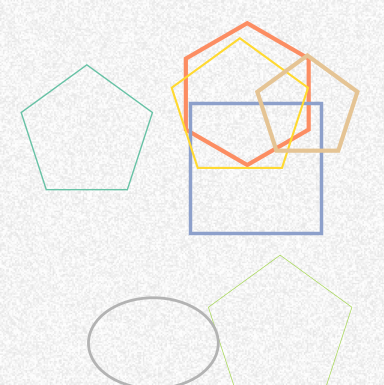[{"shape": "pentagon", "thickness": 1, "radius": 0.9, "center": [0.225, 0.652]}, {"shape": "hexagon", "thickness": 3, "radius": 0.92, "center": [0.642, 0.756]}, {"shape": "square", "thickness": 2.5, "radius": 0.85, "center": [0.663, 0.564]}, {"shape": "pentagon", "thickness": 0.5, "radius": 0.98, "center": [0.728, 0.141]}, {"shape": "pentagon", "thickness": 1.5, "radius": 0.93, "center": [0.623, 0.715]}, {"shape": "pentagon", "thickness": 3, "radius": 0.68, "center": [0.798, 0.719]}, {"shape": "oval", "thickness": 2, "radius": 0.84, "center": [0.398, 0.109]}]